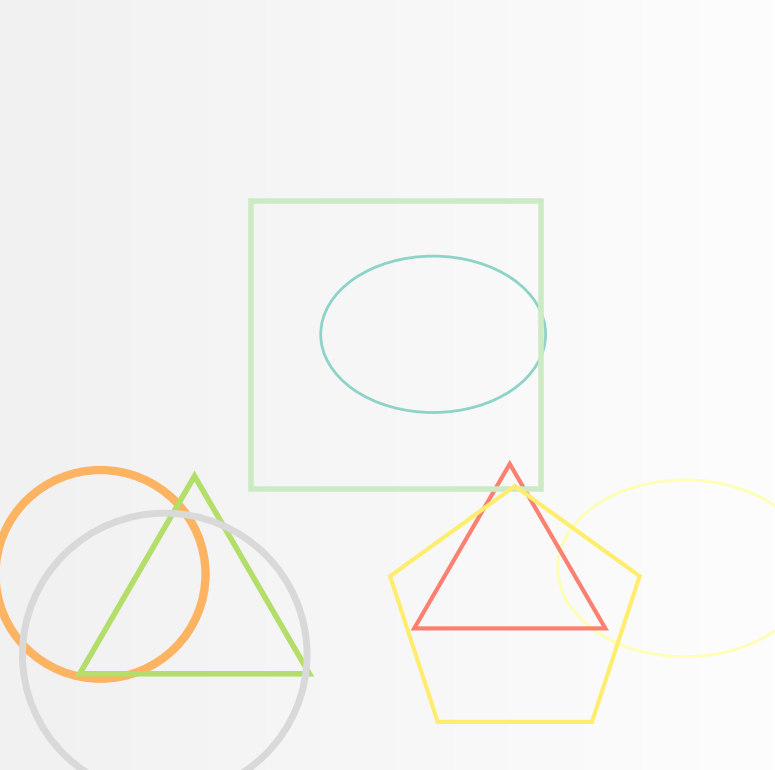[{"shape": "oval", "thickness": 1, "radius": 0.73, "center": [0.559, 0.566]}, {"shape": "oval", "thickness": 1, "radius": 0.82, "center": [0.884, 0.262]}, {"shape": "triangle", "thickness": 1.5, "radius": 0.71, "center": [0.658, 0.255]}, {"shape": "circle", "thickness": 3, "radius": 0.68, "center": [0.13, 0.254]}, {"shape": "triangle", "thickness": 2, "radius": 0.86, "center": [0.251, 0.211]}, {"shape": "circle", "thickness": 2.5, "radius": 0.92, "center": [0.213, 0.15]}, {"shape": "square", "thickness": 2, "radius": 0.94, "center": [0.511, 0.552]}, {"shape": "pentagon", "thickness": 1.5, "radius": 0.85, "center": [0.664, 0.199]}]